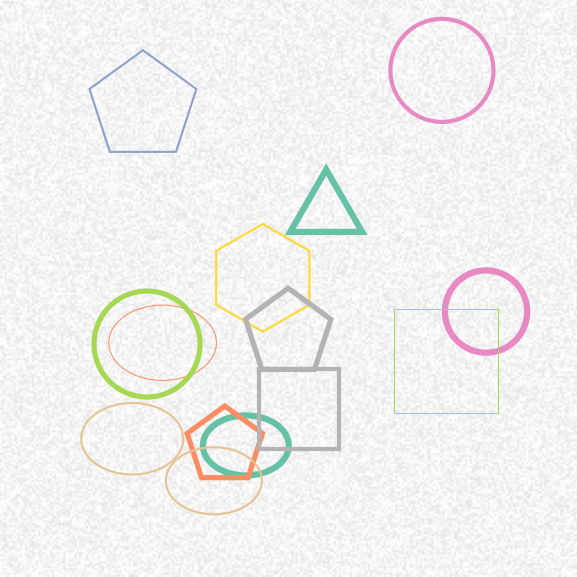[{"shape": "oval", "thickness": 3, "radius": 0.37, "center": [0.426, 0.228]}, {"shape": "triangle", "thickness": 3, "radius": 0.36, "center": [0.565, 0.633]}, {"shape": "oval", "thickness": 0.5, "radius": 0.47, "center": [0.282, 0.406]}, {"shape": "pentagon", "thickness": 2.5, "radius": 0.34, "center": [0.389, 0.227]}, {"shape": "pentagon", "thickness": 1, "radius": 0.49, "center": [0.247, 0.815]}, {"shape": "circle", "thickness": 2, "radius": 0.45, "center": [0.765, 0.877]}, {"shape": "circle", "thickness": 3, "radius": 0.36, "center": [0.842, 0.46]}, {"shape": "circle", "thickness": 2.5, "radius": 0.46, "center": [0.255, 0.403]}, {"shape": "square", "thickness": 0.5, "radius": 0.45, "center": [0.772, 0.374]}, {"shape": "hexagon", "thickness": 1, "radius": 0.47, "center": [0.455, 0.518]}, {"shape": "oval", "thickness": 1, "radius": 0.42, "center": [0.37, 0.167]}, {"shape": "oval", "thickness": 1, "radius": 0.44, "center": [0.229, 0.239]}, {"shape": "square", "thickness": 2, "radius": 0.35, "center": [0.518, 0.291]}, {"shape": "pentagon", "thickness": 2.5, "radius": 0.39, "center": [0.499, 0.422]}]